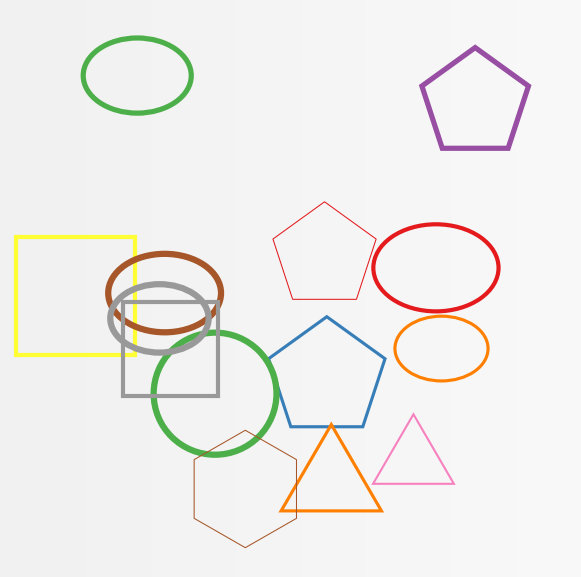[{"shape": "oval", "thickness": 2, "radius": 0.54, "center": [0.75, 0.535]}, {"shape": "pentagon", "thickness": 0.5, "radius": 0.47, "center": [0.558, 0.556]}, {"shape": "pentagon", "thickness": 1.5, "radius": 0.53, "center": [0.562, 0.345]}, {"shape": "oval", "thickness": 2.5, "radius": 0.46, "center": [0.236, 0.868]}, {"shape": "circle", "thickness": 3, "radius": 0.53, "center": [0.37, 0.317]}, {"shape": "pentagon", "thickness": 2.5, "radius": 0.48, "center": [0.818, 0.82]}, {"shape": "triangle", "thickness": 1.5, "radius": 0.5, "center": [0.57, 0.164]}, {"shape": "oval", "thickness": 1.5, "radius": 0.4, "center": [0.76, 0.396]}, {"shape": "square", "thickness": 2, "radius": 0.51, "center": [0.13, 0.487]}, {"shape": "oval", "thickness": 3, "radius": 0.49, "center": [0.283, 0.492]}, {"shape": "hexagon", "thickness": 0.5, "radius": 0.51, "center": [0.422, 0.152]}, {"shape": "triangle", "thickness": 1, "radius": 0.4, "center": [0.711, 0.202]}, {"shape": "square", "thickness": 2, "radius": 0.41, "center": [0.294, 0.395]}, {"shape": "oval", "thickness": 3, "radius": 0.42, "center": [0.274, 0.448]}]